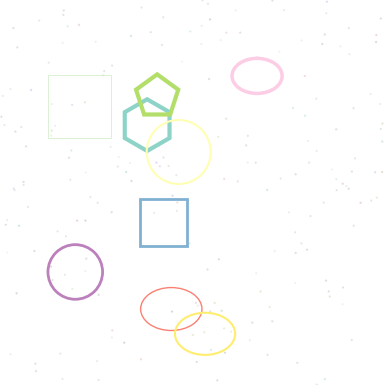[{"shape": "hexagon", "thickness": 3, "radius": 0.34, "center": [0.382, 0.675]}, {"shape": "circle", "thickness": 1.5, "radius": 0.42, "center": [0.464, 0.605]}, {"shape": "oval", "thickness": 1, "radius": 0.4, "center": [0.445, 0.197]}, {"shape": "square", "thickness": 2, "radius": 0.31, "center": [0.425, 0.422]}, {"shape": "pentagon", "thickness": 3, "radius": 0.29, "center": [0.408, 0.749]}, {"shape": "oval", "thickness": 2.5, "radius": 0.33, "center": [0.668, 0.803]}, {"shape": "circle", "thickness": 2, "radius": 0.35, "center": [0.196, 0.294]}, {"shape": "square", "thickness": 0.5, "radius": 0.41, "center": [0.206, 0.723]}, {"shape": "oval", "thickness": 1.5, "radius": 0.39, "center": [0.533, 0.133]}]